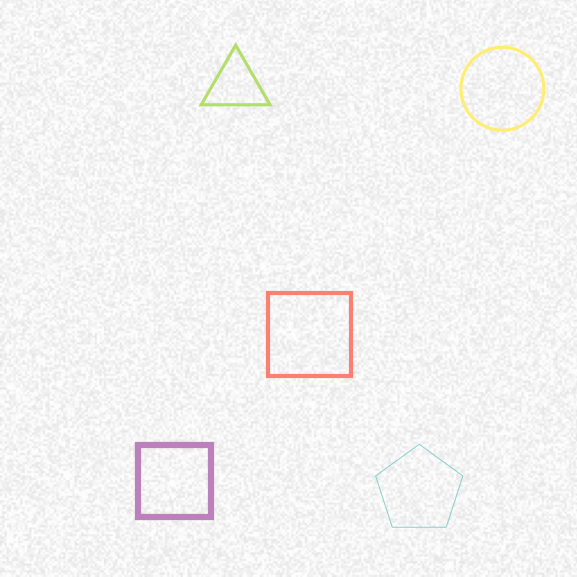[{"shape": "pentagon", "thickness": 0.5, "radius": 0.4, "center": [0.726, 0.15]}, {"shape": "square", "thickness": 2, "radius": 0.36, "center": [0.536, 0.42]}, {"shape": "triangle", "thickness": 1.5, "radius": 0.34, "center": [0.408, 0.852]}, {"shape": "square", "thickness": 3, "radius": 0.31, "center": [0.302, 0.166]}, {"shape": "circle", "thickness": 1.5, "radius": 0.36, "center": [0.87, 0.845]}]